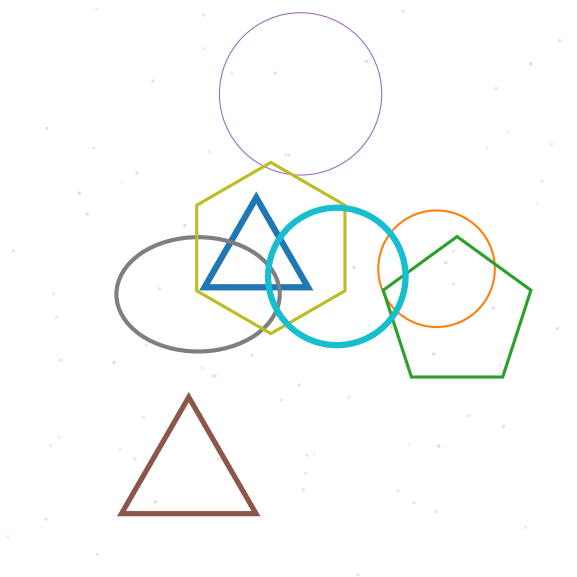[{"shape": "triangle", "thickness": 3, "radius": 0.52, "center": [0.444, 0.553]}, {"shape": "circle", "thickness": 1, "radius": 0.5, "center": [0.756, 0.534]}, {"shape": "pentagon", "thickness": 1.5, "radius": 0.67, "center": [0.791, 0.455]}, {"shape": "circle", "thickness": 0.5, "radius": 0.7, "center": [0.52, 0.837]}, {"shape": "triangle", "thickness": 2.5, "radius": 0.67, "center": [0.327, 0.177]}, {"shape": "oval", "thickness": 2, "radius": 0.71, "center": [0.343, 0.489]}, {"shape": "hexagon", "thickness": 1.5, "radius": 0.74, "center": [0.469, 0.57]}, {"shape": "circle", "thickness": 3, "radius": 0.6, "center": [0.583, 0.52]}]